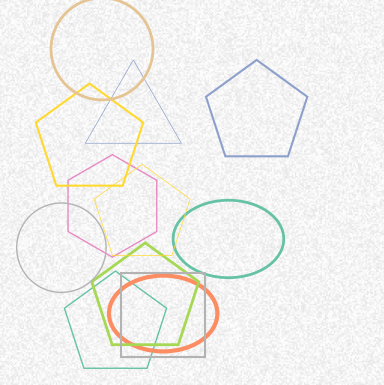[{"shape": "oval", "thickness": 2, "radius": 0.72, "center": [0.593, 0.379]}, {"shape": "pentagon", "thickness": 1, "radius": 0.7, "center": [0.3, 0.156]}, {"shape": "oval", "thickness": 3, "radius": 0.7, "center": [0.424, 0.186]}, {"shape": "triangle", "thickness": 0.5, "radius": 0.72, "center": [0.346, 0.7]}, {"shape": "pentagon", "thickness": 1.5, "radius": 0.69, "center": [0.667, 0.706]}, {"shape": "hexagon", "thickness": 1, "radius": 0.67, "center": [0.292, 0.465]}, {"shape": "pentagon", "thickness": 2, "radius": 0.73, "center": [0.377, 0.223]}, {"shape": "pentagon", "thickness": 1.5, "radius": 0.73, "center": [0.232, 0.636]}, {"shape": "pentagon", "thickness": 0.5, "radius": 0.66, "center": [0.369, 0.442]}, {"shape": "circle", "thickness": 2, "radius": 0.66, "center": [0.265, 0.873]}, {"shape": "circle", "thickness": 1, "radius": 0.58, "center": [0.159, 0.357]}, {"shape": "square", "thickness": 1.5, "radius": 0.55, "center": [0.424, 0.183]}]